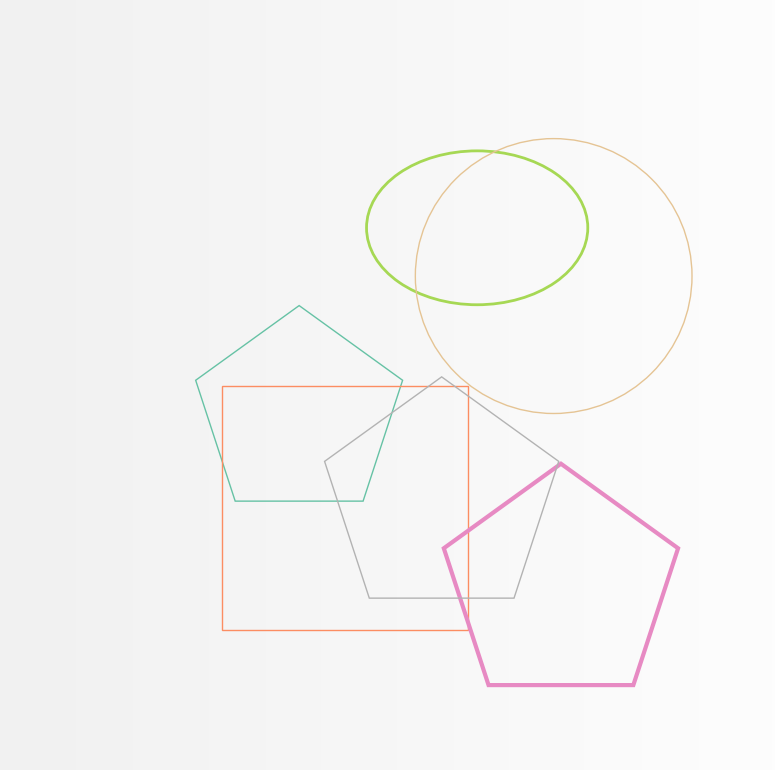[{"shape": "pentagon", "thickness": 0.5, "radius": 0.7, "center": [0.386, 0.463]}, {"shape": "square", "thickness": 0.5, "radius": 0.79, "center": [0.445, 0.34]}, {"shape": "pentagon", "thickness": 1.5, "radius": 0.79, "center": [0.724, 0.239]}, {"shape": "oval", "thickness": 1, "radius": 0.71, "center": [0.616, 0.704]}, {"shape": "circle", "thickness": 0.5, "radius": 0.89, "center": [0.714, 0.641]}, {"shape": "pentagon", "thickness": 0.5, "radius": 0.79, "center": [0.57, 0.352]}]